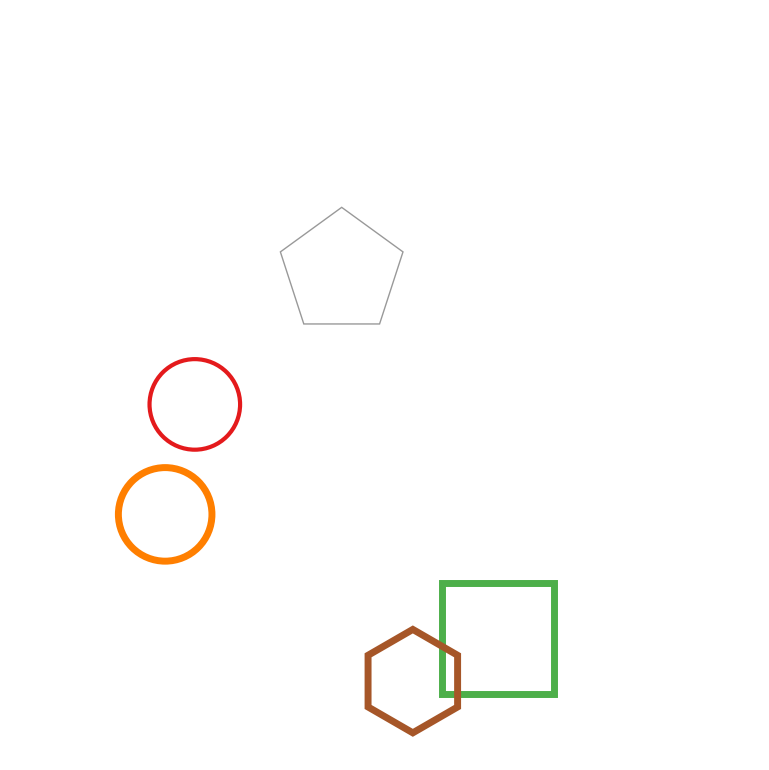[{"shape": "circle", "thickness": 1.5, "radius": 0.29, "center": [0.253, 0.475]}, {"shape": "square", "thickness": 2.5, "radius": 0.36, "center": [0.647, 0.171]}, {"shape": "circle", "thickness": 2.5, "radius": 0.3, "center": [0.214, 0.332]}, {"shape": "hexagon", "thickness": 2.5, "radius": 0.34, "center": [0.536, 0.115]}, {"shape": "pentagon", "thickness": 0.5, "radius": 0.42, "center": [0.444, 0.647]}]